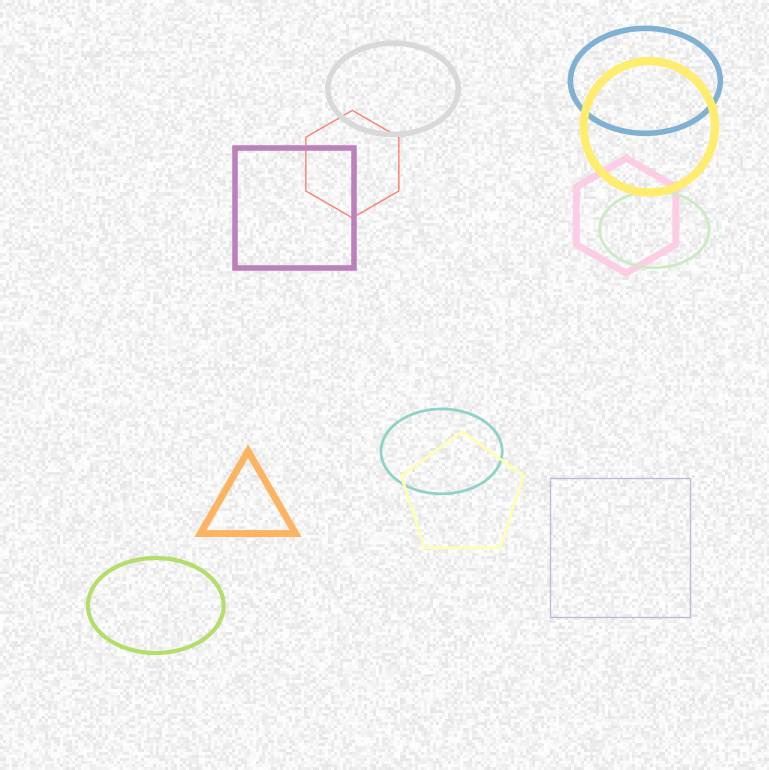[{"shape": "oval", "thickness": 1, "radius": 0.39, "center": [0.574, 0.414]}, {"shape": "pentagon", "thickness": 1, "radius": 0.42, "center": [0.6, 0.356]}, {"shape": "square", "thickness": 0.5, "radius": 0.45, "center": [0.805, 0.289]}, {"shape": "hexagon", "thickness": 0.5, "radius": 0.35, "center": [0.458, 0.787]}, {"shape": "oval", "thickness": 2, "radius": 0.49, "center": [0.838, 0.895]}, {"shape": "triangle", "thickness": 2.5, "radius": 0.36, "center": [0.322, 0.343]}, {"shape": "oval", "thickness": 1.5, "radius": 0.44, "center": [0.202, 0.214]}, {"shape": "hexagon", "thickness": 2.5, "radius": 0.37, "center": [0.813, 0.72]}, {"shape": "oval", "thickness": 2, "radius": 0.42, "center": [0.51, 0.885]}, {"shape": "square", "thickness": 2, "radius": 0.39, "center": [0.382, 0.73]}, {"shape": "oval", "thickness": 1, "radius": 0.36, "center": [0.85, 0.702]}, {"shape": "circle", "thickness": 3, "radius": 0.43, "center": [0.843, 0.835]}]